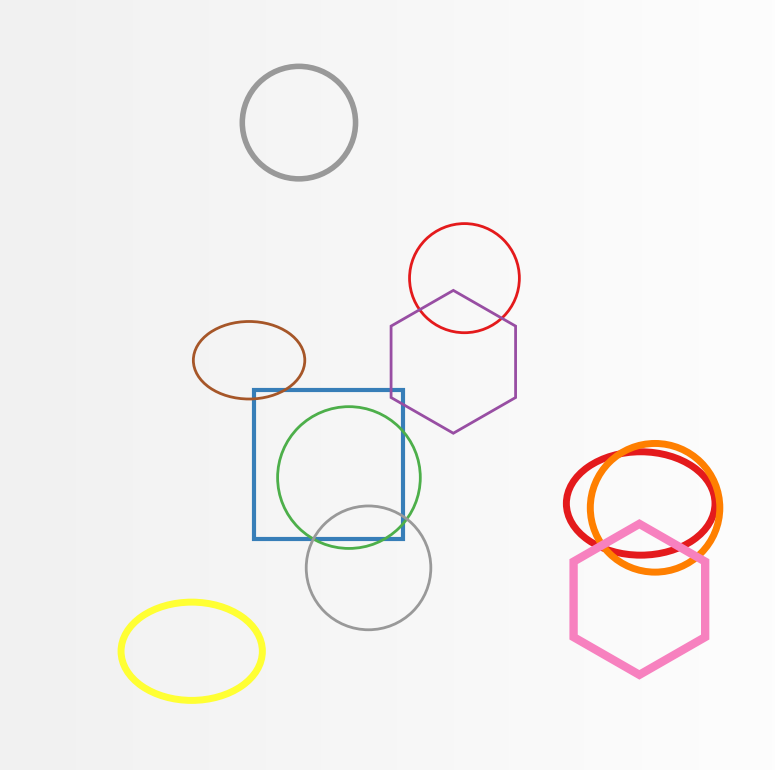[{"shape": "oval", "thickness": 2.5, "radius": 0.48, "center": [0.827, 0.346]}, {"shape": "circle", "thickness": 1, "radius": 0.35, "center": [0.599, 0.639]}, {"shape": "square", "thickness": 1.5, "radius": 0.48, "center": [0.424, 0.397]}, {"shape": "circle", "thickness": 1, "radius": 0.46, "center": [0.45, 0.38]}, {"shape": "hexagon", "thickness": 1, "radius": 0.46, "center": [0.585, 0.53]}, {"shape": "circle", "thickness": 2.5, "radius": 0.42, "center": [0.845, 0.341]}, {"shape": "oval", "thickness": 2.5, "radius": 0.46, "center": [0.247, 0.154]}, {"shape": "oval", "thickness": 1, "radius": 0.36, "center": [0.321, 0.532]}, {"shape": "hexagon", "thickness": 3, "radius": 0.49, "center": [0.825, 0.222]}, {"shape": "circle", "thickness": 1, "radius": 0.4, "center": [0.476, 0.263]}, {"shape": "circle", "thickness": 2, "radius": 0.37, "center": [0.386, 0.841]}]